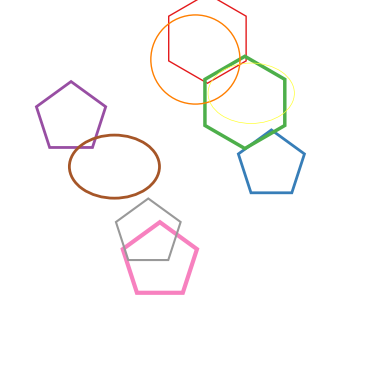[{"shape": "hexagon", "thickness": 1, "radius": 0.58, "center": [0.539, 0.9]}, {"shape": "pentagon", "thickness": 2, "radius": 0.45, "center": [0.705, 0.572]}, {"shape": "hexagon", "thickness": 2.5, "radius": 0.6, "center": [0.636, 0.734]}, {"shape": "pentagon", "thickness": 2, "radius": 0.47, "center": [0.185, 0.694]}, {"shape": "circle", "thickness": 1, "radius": 0.58, "center": [0.508, 0.845]}, {"shape": "oval", "thickness": 0.5, "radius": 0.56, "center": [0.653, 0.758]}, {"shape": "oval", "thickness": 2, "radius": 0.59, "center": [0.297, 0.567]}, {"shape": "pentagon", "thickness": 3, "radius": 0.51, "center": [0.415, 0.322]}, {"shape": "pentagon", "thickness": 1.5, "radius": 0.44, "center": [0.385, 0.396]}]